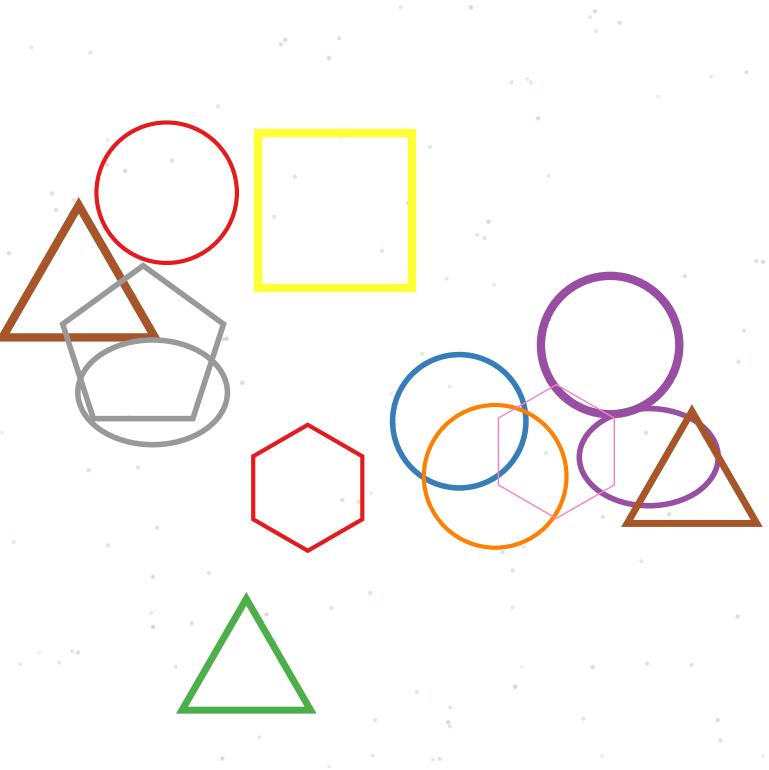[{"shape": "hexagon", "thickness": 1.5, "radius": 0.41, "center": [0.4, 0.367]}, {"shape": "circle", "thickness": 1.5, "radius": 0.46, "center": [0.216, 0.75]}, {"shape": "circle", "thickness": 2, "radius": 0.43, "center": [0.596, 0.453]}, {"shape": "triangle", "thickness": 2.5, "radius": 0.48, "center": [0.32, 0.126]}, {"shape": "oval", "thickness": 2, "radius": 0.45, "center": [0.843, 0.406]}, {"shape": "circle", "thickness": 3, "radius": 0.45, "center": [0.792, 0.552]}, {"shape": "circle", "thickness": 1.5, "radius": 0.46, "center": [0.643, 0.381]}, {"shape": "square", "thickness": 3, "radius": 0.5, "center": [0.435, 0.727]}, {"shape": "triangle", "thickness": 2.5, "radius": 0.49, "center": [0.899, 0.369]}, {"shape": "triangle", "thickness": 3, "radius": 0.57, "center": [0.102, 0.619]}, {"shape": "hexagon", "thickness": 0.5, "radius": 0.43, "center": [0.723, 0.414]}, {"shape": "pentagon", "thickness": 2, "radius": 0.55, "center": [0.186, 0.545]}, {"shape": "oval", "thickness": 2, "radius": 0.49, "center": [0.198, 0.49]}]